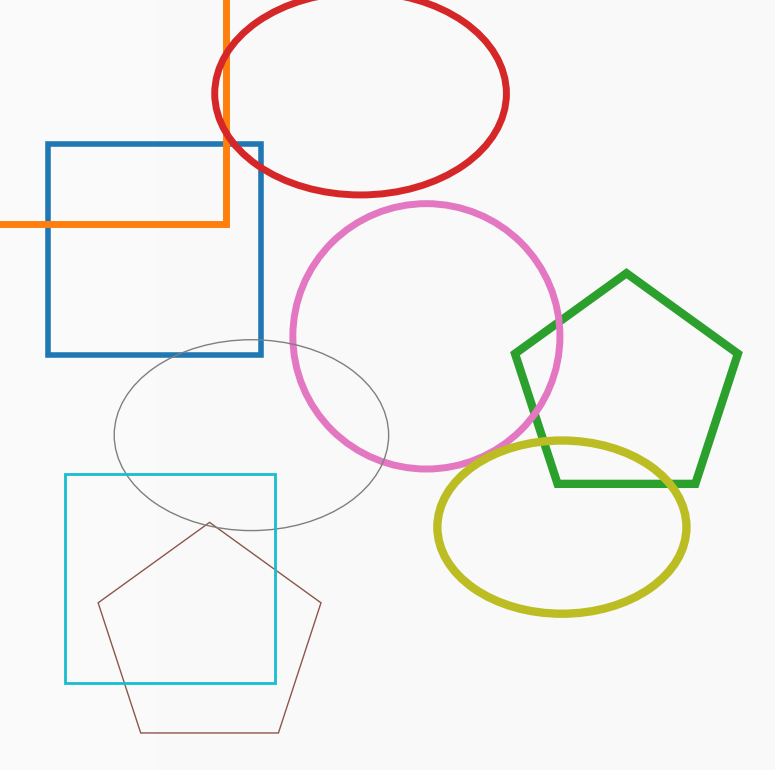[{"shape": "square", "thickness": 2, "radius": 0.69, "center": [0.199, 0.676]}, {"shape": "square", "thickness": 2.5, "radius": 0.94, "center": [0.103, 0.898]}, {"shape": "pentagon", "thickness": 3, "radius": 0.76, "center": [0.808, 0.494]}, {"shape": "oval", "thickness": 2.5, "radius": 0.94, "center": [0.465, 0.879]}, {"shape": "pentagon", "thickness": 0.5, "radius": 0.76, "center": [0.27, 0.17]}, {"shape": "circle", "thickness": 2.5, "radius": 0.86, "center": [0.55, 0.563]}, {"shape": "oval", "thickness": 0.5, "radius": 0.89, "center": [0.324, 0.435]}, {"shape": "oval", "thickness": 3, "radius": 0.8, "center": [0.725, 0.315]}, {"shape": "square", "thickness": 1, "radius": 0.68, "center": [0.22, 0.249]}]